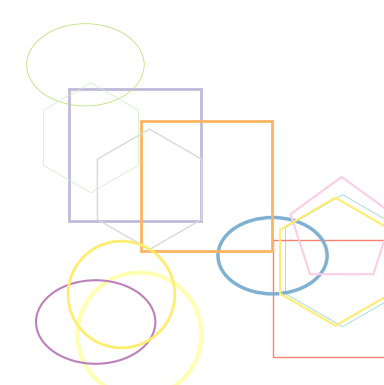[{"shape": "hexagon", "thickness": 0.5, "radius": 0.86, "center": [0.89, 0.323]}, {"shape": "circle", "thickness": 3, "radius": 0.81, "center": [0.362, 0.131]}, {"shape": "square", "thickness": 2, "radius": 0.86, "center": [0.351, 0.597]}, {"shape": "square", "thickness": 1, "radius": 0.76, "center": [0.861, 0.224]}, {"shape": "oval", "thickness": 2.5, "radius": 0.71, "center": [0.708, 0.336]}, {"shape": "square", "thickness": 2, "radius": 0.85, "center": [0.536, 0.516]}, {"shape": "oval", "thickness": 0.5, "radius": 0.76, "center": [0.222, 0.832]}, {"shape": "pentagon", "thickness": 1.5, "radius": 0.7, "center": [0.887, 0.401]}, {"shape": "hexagon", "thickness": 1, "radius": 0.78, "center": [0.388, 0.508]}, {"shape": "oval", "thickness": 1.5, "radius": 0.78, "center": [0.248, 0.164]}, {"shape": "hexagon", "thickness": 0.5, "radius": 0.71, "center": [0.236, 0.642]}, {"shape": "circle", "thickness": 2, "radius": 0.69, "center": [0.315, 0.235]}, {"shape": "hexagon", "thickness": 1.5, "radius": 0.83, "center": [0.871, 0.32]}]